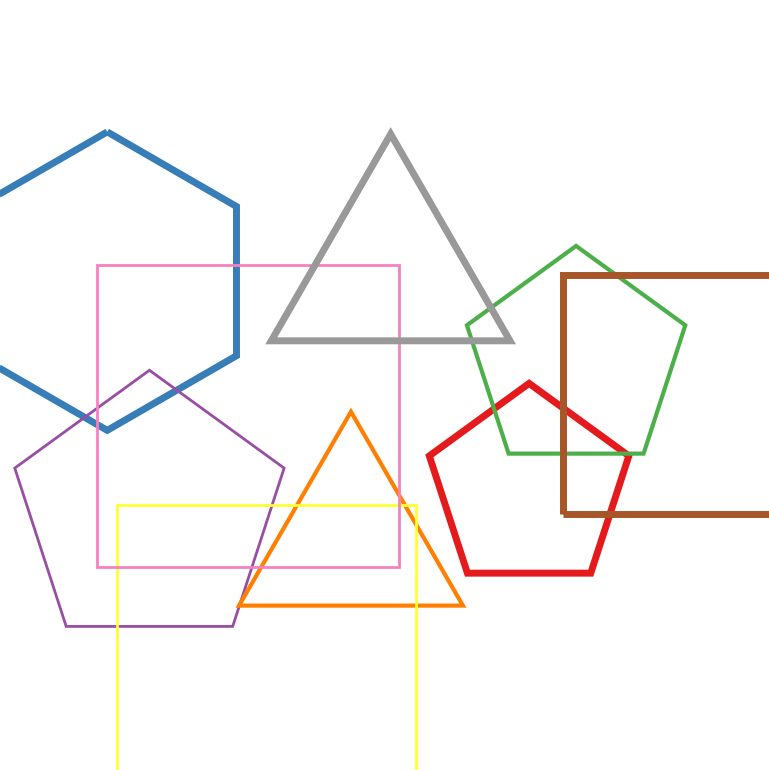[{"shape": "pentagon", "thickness": 2.5, "radius": 0.68, "center": [0.687, 0.366]}, {"shape": "hexagon", "thickness": 2.5, "radius": 0.97, "center": [0.139, 0.635]}, {"shape": "pentagon", "thickness": 1.5, "radius": 0.75, "center": [0.748, 0.532]}, {"shape": "pentagon", "thickness": 1, "radius": 0.92, "center": [0.194, 0.335]}, {"shape": "triangle", "thickness": 1.5, "radius": 0.84, "center": [0.456, 0.297]}, {"shape": "square", "thickness": 1, "radius": 0.97, "center": [0.346, 0.149]}, {"shape": "square", "thickness": 2.5, "radius": 0.78, "center": [0.886, 0.488]}, {"shape": "square", "thickness": 1, "radius": 0.98, "center": [0.322, 0.46]}, {"shape": "triangle", "thickness": 2.5, "radius": 0.89, "center": [0.507, 0.647]}]